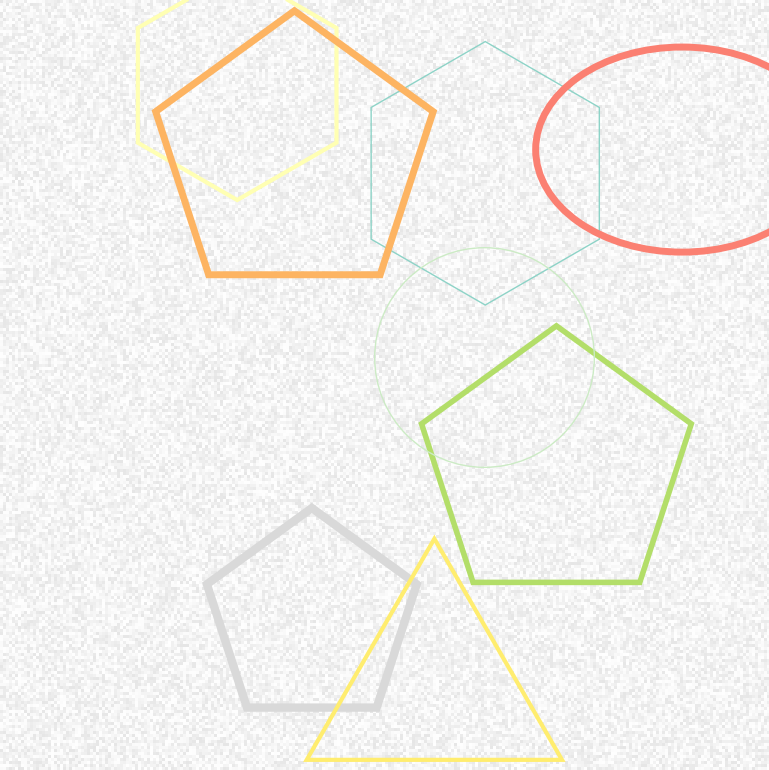[{"shape": "hexagon", "thickness": 0.5, "radius": 0.86, "center": [0.63, 0.775]}, {"shape": "hexagon", "thickness": 1.5, "radius": 0.74, "center": [0.308, 0.889]}, {"shape": "oval", "thickness": 2.5, "radius": 0.95, "center": [0.886, 0.806]}, {"shape": "pentagon", "thickness": 2.5, "radius": 0.95, "center": [0.382, 0.796]}, {"shape": "pentagon", "thickness": 2, "radius": 0.92, "center": [0.723, 0.393]}, {"shape": "pentagon", "thickness": 3, "radius": 0.72, "center": [0.405, 0.197]}, {"shape": "circle", "thickness": 0.5, "radius": 0.71, "center": [0.629, 0.536]}, {"shape": "triangle", "thickness": 1.5, "radius": 0.96, "center": [0.564, 0.109]}]